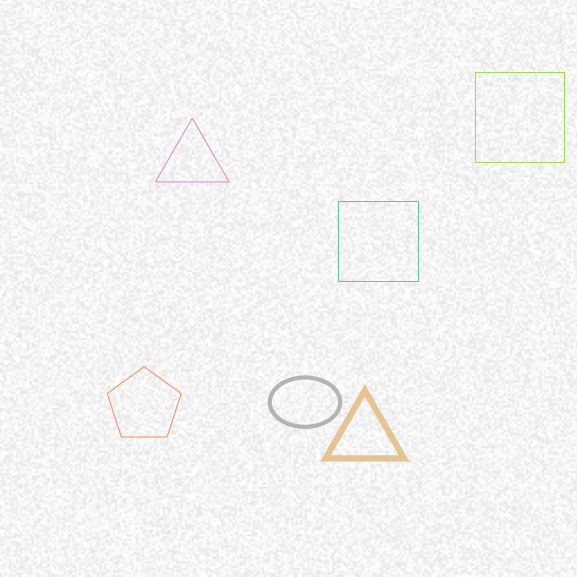[{"shape": "square", "thickness": 0.5, "radius": 0.35, "center": [0.655, 0.582]}, {"shape": "pentagon", "thickness": 0.5, "radius": 0.34, "center": [0.25, 0.297]}, {"shape": "triangle", "thickness": 0.5, "radius": 0.37, "center": [0.333, 0.721]}, {"shape": "square", "thickness": 0.5, "radius": 0.39, "center": [0.9, 0.796]}, {"shape": "triangle", "thickness": 3, "radius": 0.39, "center": [0.632, 0.245]}, {"shape": "oval", "thickness": 2, "radius": 0.31, "center": [0.528, 0.303]}]